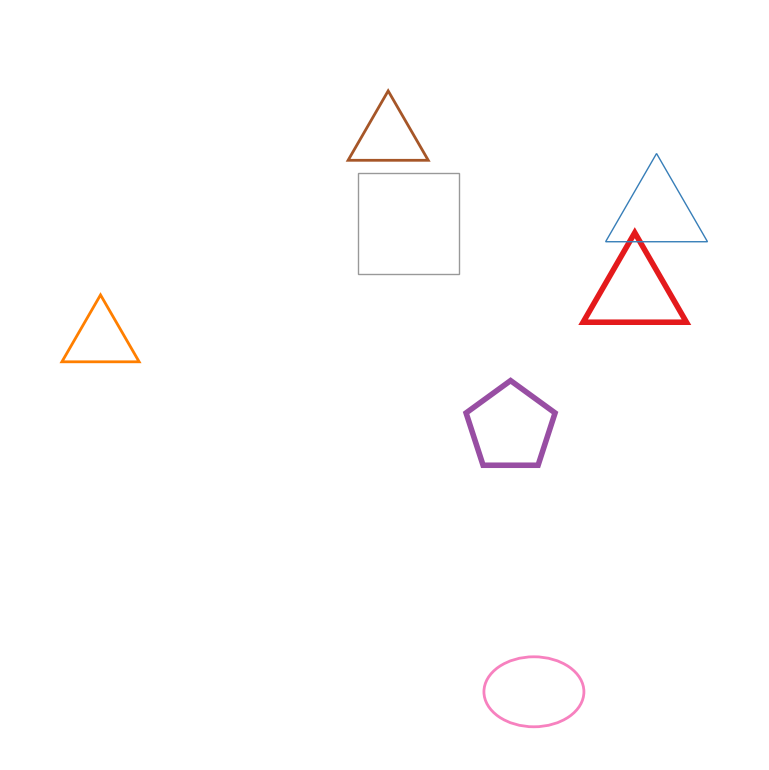[{"shape": "triangle", "thickness": 2, "radius": 0.39, "center": [0.824, 0.62]}, {"shape": "triangle", "thickness": 0.5, "radius": 0.38, "center": [0.853, 0.724]}, {"shape": "pentagon", "thickness": 2, "radius": 0.3, "center": [0.663, 0.445]}, {"shape": "triangle", "thickness": 1, "radius": 0.29, "center": [0.131, 0.559]}, {"shape": "triangle", "thickness": 1, "radius": 0.3, "center": [0.504, 0.822]}, {"shape": "oval", "thickness": 1, "radius": 0.32, "center": [0.693, 0.102]}, {"shape": "square", "thickness": 0.5, "radius": 0.33, "center": [0.53, 0.71]}]